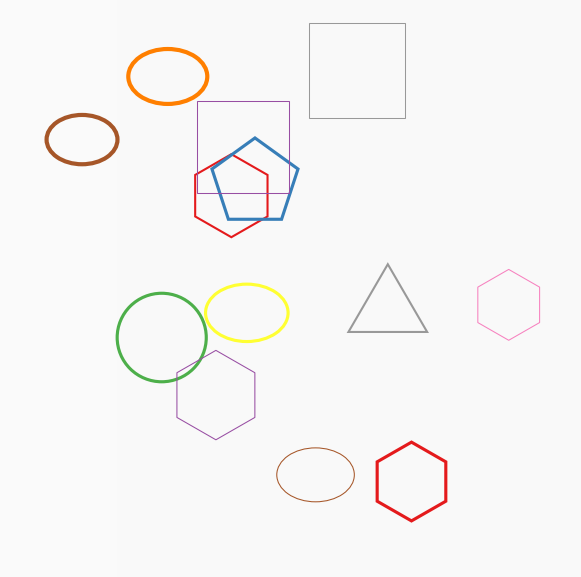[{"shape": "hexagon", "thickness": 1, "radius": 0.36, "center": [0.398, 0.66]}, {"shape": "hexagon", "thickness": 1.5, "radius": 0.34, "center": [0.708, 0.165]}, {"shape": "pentagon", "thickness": 1.5, "radius": 0.39, "center": [0.439, 0.682]}, {"shape": "circle", "thickness": 1.5, "radius": 0.38, "center": [0.278, 0.415]}, {"shape": "square", "thickness": 0.5, "radius": 0.4, "center": [0.418, 0.745]}, {"shape": "hexagon", "thickness": 0.5, "radius": 0.39, "center": [0.371, 0.315]}, {"shape": "oval", "thickness": 2, "radius": 0.34, "center": [0.289, 0.867]}, {"shape": "oval", "thickness": 1.5, "radius": 0.35, "center": [0.425, 0.457]}, {"shape": "oval", "thickness": 2, "radius": 0.3, "center": [0.141, 0.757]}, {"shape": "oval", "thickness": 0.5, "radius": 0.33, "center": [0.543, 0.177]}, {"shape": "hexagon", "thickness": 0.5, "radius": 0.31, "center": [0.875, 0.471]}, {"shape": "square", "thickness": 0.5, "radius": 0.41, "center": [0.614, 0.876]}, {"shape": "triangle", "thickness": 1, "radius": 0.39, "center": [0.667, 0.463]}]